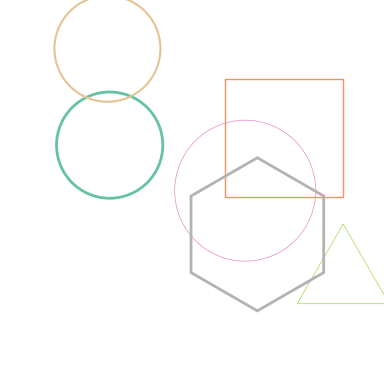[{"shape": "circle", "thickness": 2, "radius": 0.69, "center": [0.285, 0.623]}, {"shape": "square", "thickness": 1, "radius": 0.76, "center": [0.738, 0.641]}, {"shape": "circle", "thickness": 0.5, "radius": 0.92, "center": [0.637, 0.505]}, {"shape": "triangle", "thickness": 0.5, "radius": 0.69, "center": [0.891, 0.28]}, {"shape": "circle", "thickness": 1.5, "radius": 0.69, "center": [0.279, 0.873]}, {"shape": "hexagon", "thickness": 2, "radius": 0.99, "center": [0.668, 0.391]}]